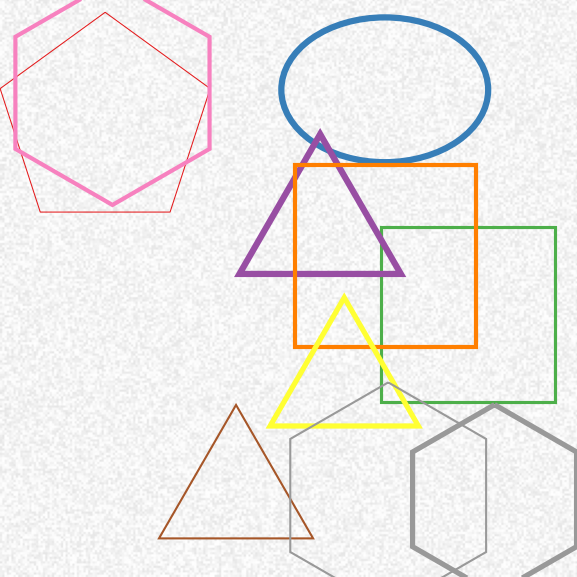[{"shape": "pentagon", "thickness": 0.5, "radius": 0.96, "center": [0.182, 0.787]}, {"shape": "oval", "thickness": 3, "radius": 0.9, "center": [0.666, 0.844]}, {"shape": "square", "thickness": 1.5, "radius": 0.75, "center": [0.81, 0.455]}, {"shape": "triangle", "thickness": 3, "radius": 0.81, "center": [0.554, 0.605]}, {"shape": "square", "thickness": 2, "radius": 0.79, "center": [0.667, 0.556]}, {"shape": "triangle", "thickness": 2.5, "radius": 0.74, "center": [0.596, 0.336]}, {"shape": "triangle", "thickness": 1, "radius": 0.77, "center": [0.409, 0.144]}, {"shape": "hexagon", "thickness": 2, "radius": 0.97, "center": [0.195, 0.838]}, {"shape": "hexagon", "thickness": 1, "radius": 0.98, "center": [0.672, 0.141]}, {"shape": "hexagon", "thickness": 2.5, "radius": 0.82, "center": [0.856, 0.134]}]